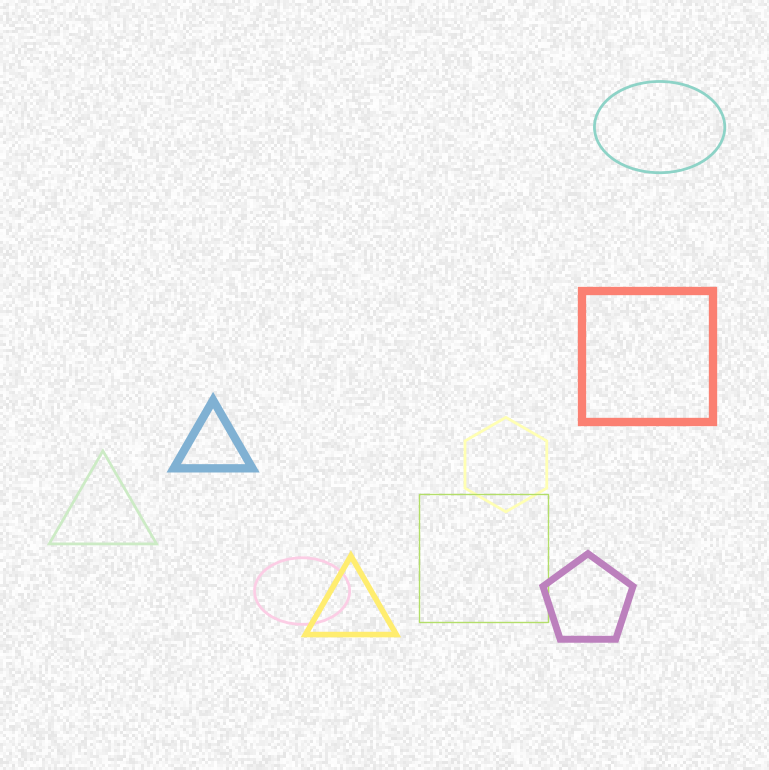[{"shape": "oval", "thickness": 1, "radius": 0.42, "center": [0.857, 0.835]}, {"shape": "hexagon", "thickness": 1, "radius": 0.31, "center": [0.657, 0.397]}, {"shape": "square", "thickness": 3, "radius": 0.43, "center": [0.841, 0.537]}, {"shape": "triangle", "thickness": 3, "radius": 0.3, "center": [0.277, 0.421]}, {"shape": "square", "thickness": 0.5, "radius": 0.42, "center": [0.628, 0.275]}, {"shape": "oval", "thickness": 1, "radius": 0.31, "center": [0.392, 0.232]}, {"shape": "pentagon", "thickness": 2.5, "radius": 0.31, "center": [0.764, 0.219]}, {"shape": "triangle", "thickness": 1, "radius": 0.4, "center": [0.134, 0.334]}, {"shape": "triangle", "thickness": 2, "radius": 0.34, "center": [0.456, 0.21]}]